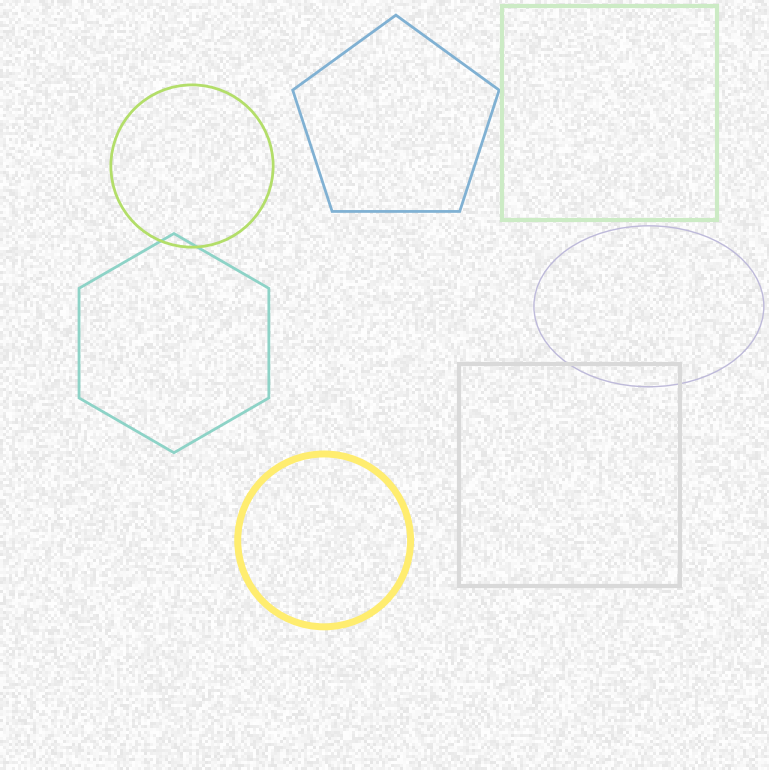[{"shape": "hexagon", "thickness": 1, "radius": 0.71, "center": [0.226, 0.554]}, {"shape": "oval", "thickness": 0.5, "radius": 0.75, "center": [0.843, 0.602]}, {"shape": "pentagon", "thickness": 1, "radius": 0.7, "center": [0.514, 0.839]}, {"shape": "circle", "thickness": 1, "radius": 0.53, "center": [0.249, 0.784]}, {"shape": "square", "thickness": 1.5, "radius": 0.72, "center": [0.74, 0.383]}, {"shape": "square", "thickness": 1.5, "radius": 0.7, "center": [0.792, 0.853]}, {"shape": "circle", "thickness": 2.5, "radius": 0.56, "center": [0.421, 0.298]}]